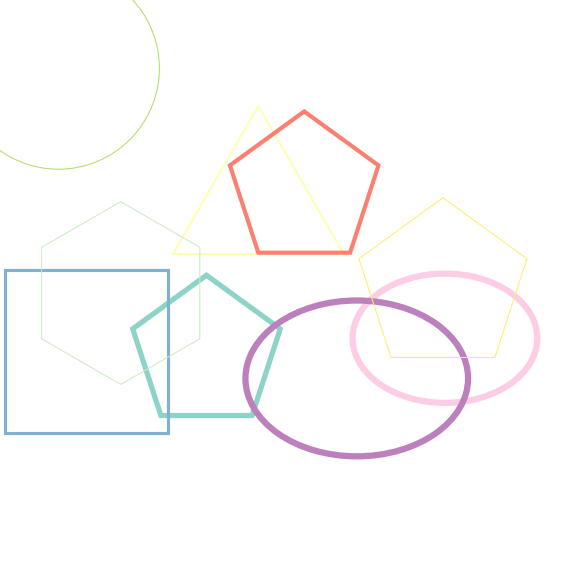[{"shape": "pentagon", "thickness": 2.5, "radius": 0.67, "center": [0.358, 0.388]}, {"shape": "triangle", "thickness": 1, "radius": 0.85, "center": [0.447, 0.645]}, {"shape": "pentagon", "thickness": 2, "radius": 0.68, "center": [0.527, 0.671]}, {"shape": "square", "thickness": 1.5, "radius": 0.71, "center": [0.15, 0.391]}, {"shape": "circle", "thickness": 0.5, "radius": 0.87, "center": [0.101, 0.881]}, {"shape": "oval", "thickness": 3, "radius": 0.8, "center": [0.77, 0.413]}, {"shape": "oval", "thickness": 3, "radius": 0.96, "center": [0.618, 0.344]}, {"shape": "hexagon", "thickness": 0.5, "radius": 0.79, "center": [0.209, 0.492]}, {"shape": "pentagon", "thickness": 0.5, "radius": 0.76, "center": [0.767, 0.504]}]